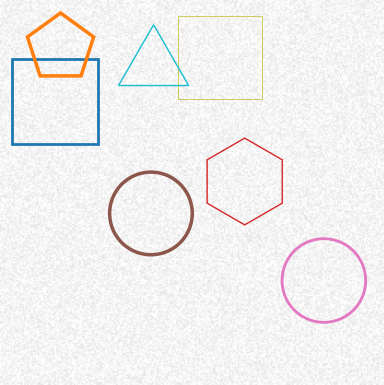[{"shape": "square", "thickness": 2, "radius": 0.56, "center": [0.142, 0.736]}, {"shape": "pentagon", "thickness": 2.5, "radius": 0.45, "center": [0.157, 0.876]}, {"shape": "hexagon", "thickness": 1, "radius": 0.56, "center": [0.636, 0.529]}, {"shape": "circle", "thickness": 2.5, "radius": 0.54, "center": [0.392, 0.446]}, {"shape": "circle", "thickness": 2, "radius": 0.54, "center": [0.841, 0.271]}, {"shape": "square", "thickness": 0.5, "radius": 0.54, "center": [0.571, 0.851]}, {"shape": "triangle", "thickness": 1, "radius": 0.53, "center": [0.399, 0.83]}]